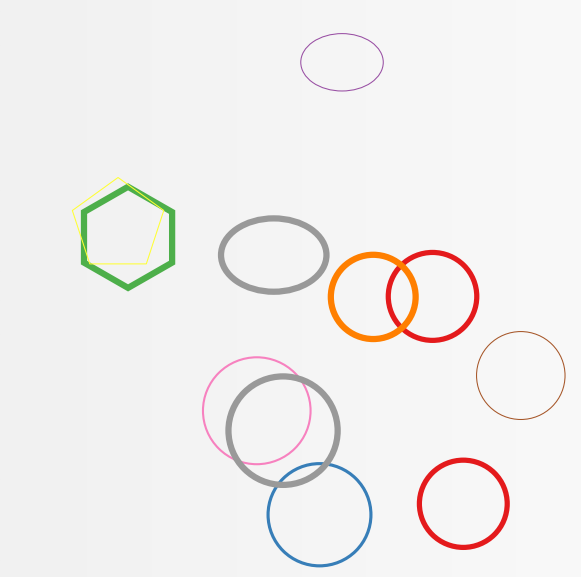[{"shape": "circle", "thickness": 2.5, "radius": 0.38, "center": [0.744, 0.486]}, {"shape": "circle", "thickness": 2.5, "radius": 0.38, "center": [0.797, 0.127]}, {"shape": "circle", "thickness": 1.5, "radius": 0.44, "center": [0.55, 0.108]}, {"shape": "hexagon", "thickness": 3, "radius": 0.44, "center": [0.22, 0.588]}, {"shape": "oval", "thickness": 0.5, "radius": 0.35, "center": [0.588, 0.891]}, {"shape": "circle", "thickness": 3, "radius": 0.36, "center": [0.642, 0.485]}, {"shape": "pentagon", "thickness": 0.5, "radius": 0.41, "center": [0.203, 0.609]}, {"shape": "circle", "thickness": 0.5, "radius": 0.38, "center": [0.896, 0.349]}, {"shape": "circle", "thickness": 1, "radius": 0.46, "center": [0.442, 0.288]}, {"shape": "circle", "thickness": 3, "radius": 0.47, "center": [0.487, 0.253]}, {"shape": "oval", "thickness": 3, "radius": 0.45, "center": [0.471, 0.557]}]